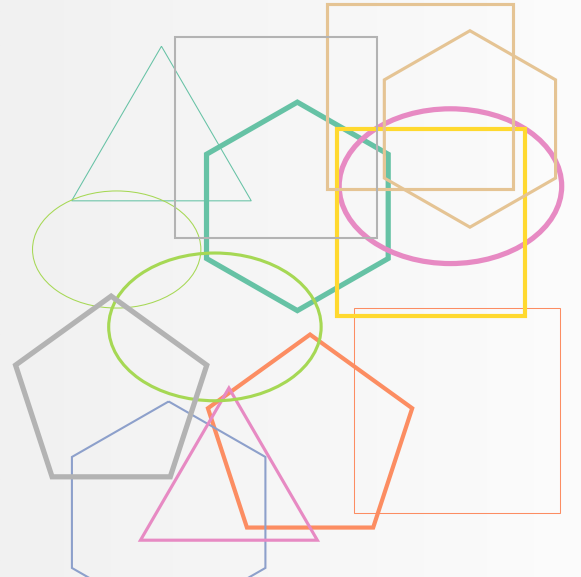[{"shape": "hexagon", "thickness": 2.5, "radius": 0.9, "center": [0.512, 0.642]}, {"shape": "triangle", "thickness": 0.5, "radius": 0.89, "center": [0.278, 0.741]}, {"shape": "pentagon", "thickness": 2, "radius": 0.92, "center": [0.533, 0.235]}, {"shape": "square", "thickness": 0.5, "radius": 0.89, "center": [0.786, 0.288]}, {"shape": "hexagon", "thickness": 1, "radius": 0.96, "center": [0.29, 0.112]}, {"shape": "triangle", "thickness": 1.5, "radius": 0.88, "center": [0.394, 0.152]}, {"shape": "oval", "thickness": 2.5, "radius": 0.96, "center": [0.775, 0.677]}, {"shape": "oval", "thickness": 1.5, "radius": 0.91, "center": [0.37, 0.433]}, {"shape": "oval", "thickness": 0.5, "radius": 0.72, "center": [0.201, 0.567]}, {"shape": "square", "thickness": 2, "radius": 0.81, "center": [0.742, 0.614]}, {"shape": "square", "thickness": 1.5, "radius": 0.8, "center": [0.722, 0.832]}, {"shape": "hexagon", "thickness": 1.5, "radius": 0.85, "center": [0.809, 0.776]}, {"shape": "pentagon", "thickness": 2.5, "radius": 0.86, "center": [0.191, 0.313]}, {"shape": "square", "thickness": 1, "radius": 0.87, "center": [0.476, 0.761]}]